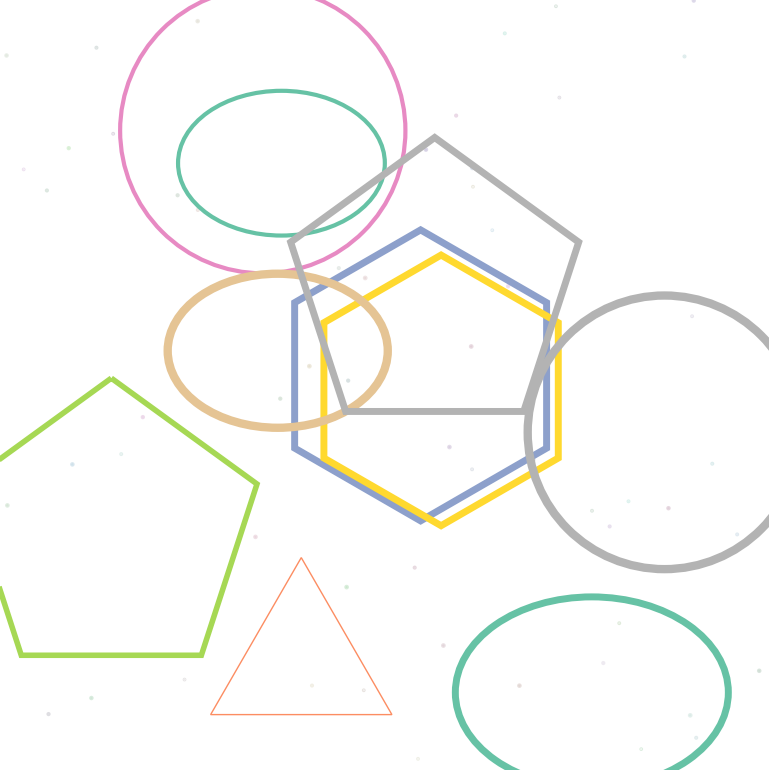[{"shape": "oval", "thickness": 2.5, "radius": 0.89, "center": [0.769, 0.101]}, {"shape": "oval", "thickness": 1.5, "radius": 0.67, "center": [0.366, 0.788]}, {"shape": "triangle", "thickness": 0.5, "radius": 0.68, "center": [0.391, 0.14]}, {"shape": "hexagon", "thickness": 2.5, "radius": 0.94, "center": [0.546, 0.512]}, {"shape": "circle", "thickness": 1.5, "radius": 0.93, "center": [0.341, 0.83]}, {"shape": "pentagon", "thickness": 2, "radius": 0.99, "center": [0.145, 0.31]}, {"shape": "hexagon", "thickness": 2.5, "radius": 0.88, "center": [0.573, 0.493]}, {"shape": "oval", "thickness": 3, "radius": 0.71, "center": [0.361, 0.544]}, {"shape": "circle", "thickness": 3, "radius": 0.89, "center": [0.863, 0.439]}, {"shape": "pentagon", "thickness": 2.5, "radius": 0.98, "center": [0.565, 0.625]}]